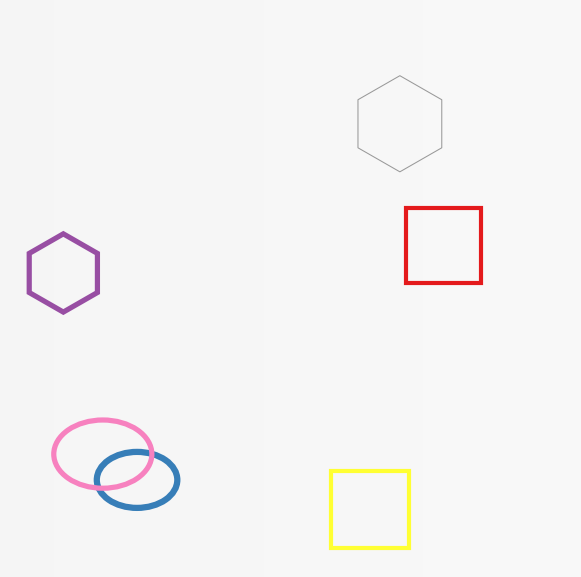[{"shape": "square", "thickness": 2, "radius": 0.32, "center": [0.763, 0.574]}, {"shape": "oval", "thickness": 3, "radius": 0.35, "center": [0.236, 0.168]}, {"shape": "hexagon", "thickness": 2.5, "radius": 0.34, "center": [0.109, 0.526]}, {"shape": "square", "thickness": 2, "radius": 0.34, "center": [0.637, 0.117]}, {"shape": "oval", "thickness": 2.5, "radius": 0.42, "center": [0.177, 0.213]}, {"shape": "hexagon", "thickness": 0.5, "radius": 0.42, "center": [0.688, 0.785]}]